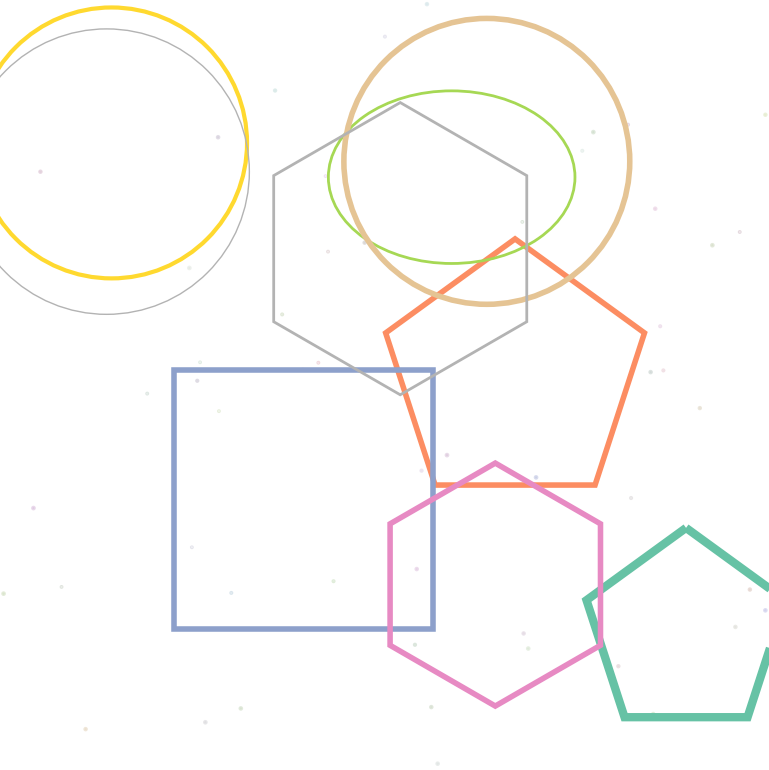[{"shape": "pentagon", "thickness": 3, "radius": 0.68, "center": [0.891, 0.179]}, {"shape": "pentagon", "thickness": 2, "radius": 0.88, "center": [0.669, 0.513]}, {"shape": "square", "thickness": 2, "radius": 0.84, "center": [0.394, 0.352]}, {"shape": "hexagon", "thickness": 2, "radius": 0.79, "center": [0.643, 0.241]}, {"shape": "oval", "thickness": 1, "radius": 0.8, "center": [0.587, 0.77]}, {"shape": "circle", "thickness": 1.5, "radius": 0.88, "center": [0.145, 0.814]}, {"shape": "circle", "thickness": 2, "radius": 0.93, "center": [0.632, 0.79]}, {"shape": "hexagon", "thickness": 1, "radius": 0.95, "center": [0.52, 0.677]}, {"shape": "circle", "thickness": 0.5, "radius": 0.93, "center": [0.139, 0.777]}]